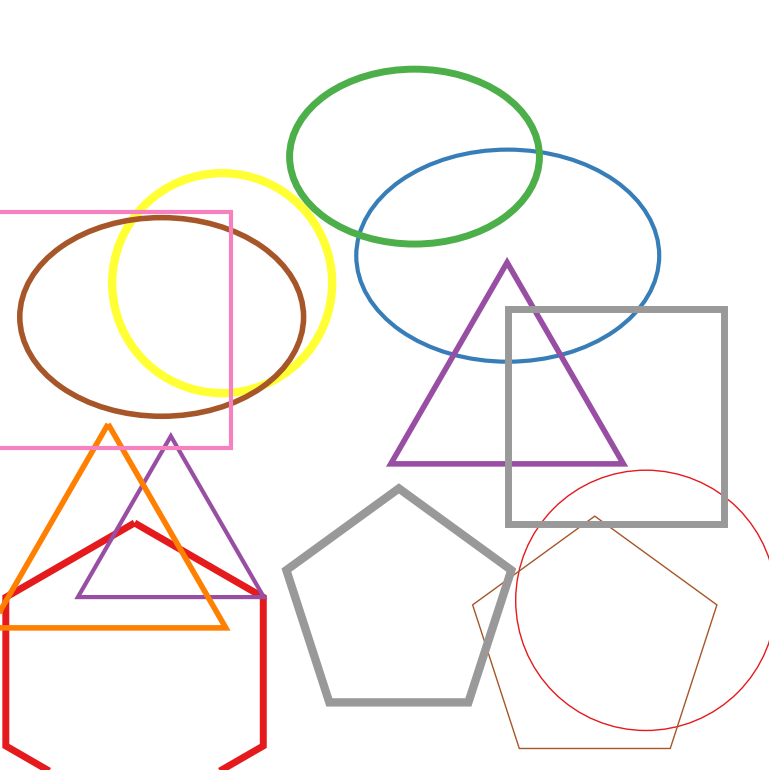[{"shape": "circle", "thickness": 0.5, "radius": 0.85, "center": [0.839, 0.22]}, {"shape": "hexagon", "thickness": 2.5, "radius": 0.97, "center": [0.175, 0.128]}, {"shape": "oval", "thickness": 1.5, "radius": 0.98, "center": [0.659, 0.668]}, {"shape": "oval", "thickness": 2.5, "radius": 0.81, "center": [0.538, 0.797]}, {"shape": "triangle", "thickness": 1.5, "radius": 0.7, "center": [0.222, 0.294]}, {"shape": "triangle", "thickness": 2, "radius": 0.87, "center": [0.659, 0.485]}, {"shape": "triangle", "thickness": 2, "radius": 0.88, "center": [0.14, 0.273]}, {"shape": "circle", "thickness": 3, "radius": 0.71, "center": [0.289, 0.632]}, {"shape": "oval", "thickness": 2, "radius": 0.92, "center": [0.21, 0.588]}, {"shape": "pentagon", "thickness": 0.5, "radius": 0.83, "center": [0.772, 0.163]}, {"shape": "square", "thickness": 1.5, "radius": 0.77, "center": [0.147, 0.572]}, {"shape": "square", "thickness": 2.5, "radius": 0.7, "center": [0.8, 0.459]}, {"shape": "pentagon", "thickness": 3, "radius": 0.77, "center": [0.518, 0.212]}]